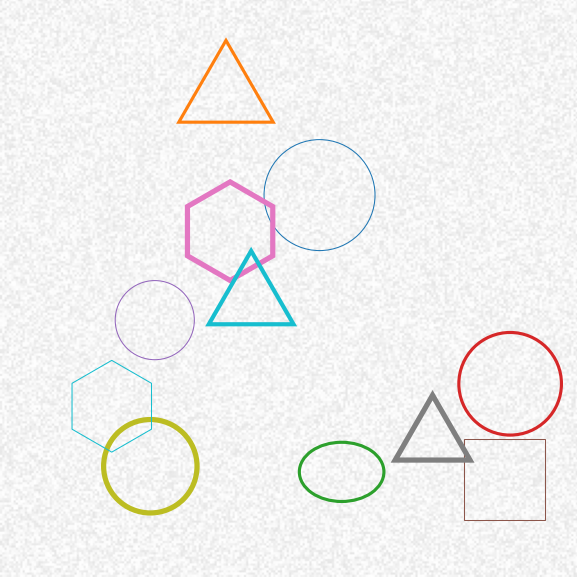[{"shape": "circle", "thickness": 0.5, "radius": 0.48, "center": [0.553, 0.661]}, {"shape": "triangle", "thickness": 1.5, "radius": 0.47, "center": [0.391, 0.835]}, {"shape": "oval", "thickness": 1.5, "radius": 0.37, "center": [0.592, 0.182]}, {"shape": "circle", "thickness": 1.5, "radius": 0.44, "center": [0.883, 0.335]}, {"shape": "circle", "thickness": 0.5, "radius": 0.34, "center": [0.268, 0.445]}, {"shape": "square", "thickness": 0.5, "radius": 0.35, "center": [0.873, 0.169]}, {"shape": "hexagon", "thickness": 2.5, "radius": 0.43, "center": [0.398, 0.599]}, {"shape": "triangle", "thickness": 2.5, "radius": 0.37, "center": [0.749, 0.24]}, {"shape": "circle", "thickness": 2.5, "radius": 0.4, "center": [0.26, 0.192]}, {"shape": "hexagon", "thickness": 0.5, "radius": 0.4, "center": [0.194, 0.296]}, {"shape": "triangle", "thickness": 2, "radius": 0.42, "center": [0.435, 0.48]}]